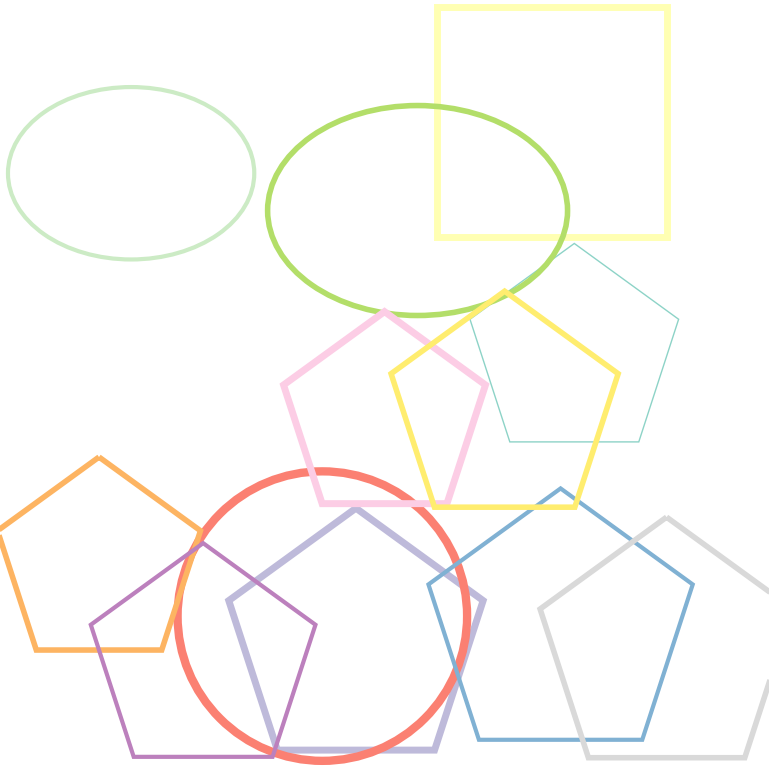[{"shape": "pentagon", "thickness": 0.5, "radius": 0.71, "center": [0.746, 0.541]}, {"shape": "square", "thickness": 2.5, "radius": 0.75, "center": [0.716, 0.842]}, {"shape": "pentagon", "thickness": 2.5, "radius": 0.87, "center": [0.462, 0.166]}, {"shape": "circle", "thickness": 3, "radius": 0.94, "center": [0.419, 0.2]}, {"shape": "pentagon", "thickness": 1.5, "radius": 0.9, "center": [0.728, 0.185]}, {"shape": "pentagon", "thickness": 2, "radius": 0.69, "center": [0.129, 0.268]}, {"shape": "oval", "thickness": 2, "radius": 0.97, "center": [0.542, 0.727]}, {"shape": "pentagon", "thickness": 2.5, "radius": 0.69, "center": [0.499, 0.457]}, {"shape": "pentagon", "thickness": 2, "radius": 0.86, "center": [0.866, 0.156]}, {"shape": "pentagon", "thickness": 1.5, "radius": 0.77, "center": [0.264, 0.141]}, {"shape": "oval", "thickness": 1.5, "radius": 0.8, "center": [0.17, 0.775]}, {"shape": "pentagon", "thickness": 2, "radius": 0.78, "center": [0.655, 0.467]}]